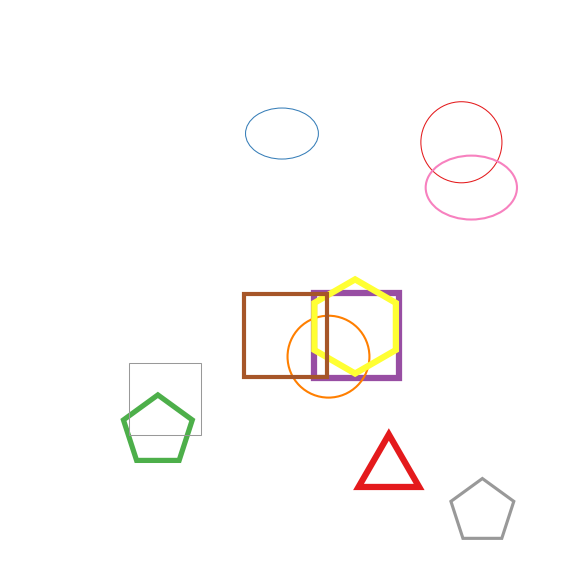[{"shape": "triangle", "thickness": 3, "radius": 0.3, "center": [0.673, 0.186]}, {"shape": "circle", "thickness": 0.5, "radius": 0.35, "center": [0.799, 0.753]}, {"shape": "oval", "thickness": 0.5, "radius": 0.32, "center": [0.488, 0.768]}, {"shape": "pentagon", "thickness": 2.5, "radius": 0.31, "center": [0.273, 0.253]}, {"shape": "square", "thickness": 3, "radius": 0.37, "center": [0.617, 0.418]}, {"shape": "circle", "thickness": 1, "radius": 0.35, "center": [0.569, 0.382]}, {"shape": "hexagon", "thickness": 3, "radius": 0.41, "center": [0.615, 0.434]}, {"shape": "square", "thickness": 2, "radius": 0.36, "center": [0.495, 0.419]}, {"shape": "oval", "thickness": 1, "radius": 0.4, "center": [0.816, 0.674]}, {"shape": "pentagon", "thickness": 1.5, "radius": 0.29, "center": [0.835, 0.113]}, {"shape": "square", "thickness": 0.5, "radius": 0.31, "center": [0.285, 0.308]}]